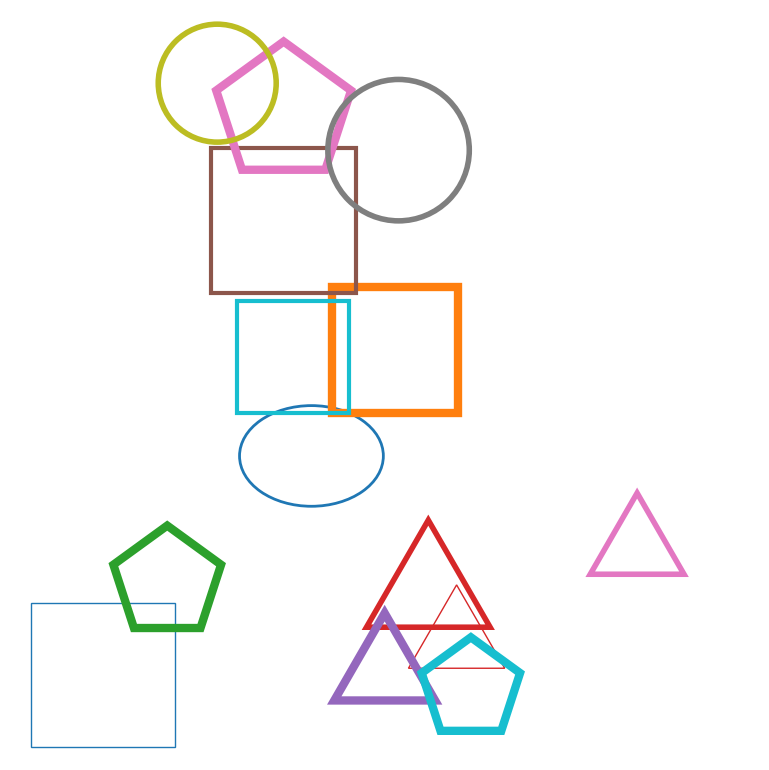[{"shape": "square", "thickness": 0.5, "radius": 0.47, "center": [0.133, 0.123]}, {"shape": "oval", "thickness": 1, "radius": 0.47, "center": [0.404, 0.408]}, {"shape": "square", "thickness": 3, "radius": 0.41, "center": [0.513, 0.546]}, {"shape": "pentagon", "thickness": 3, "radius": 0.37, "center": [0.217, 0.244]}, {"shape": "triangle", "thickness": 2, "radius": 0.46, "center": [0.556, 0.232]}, {"shape": "triangle", "thickness": 0.5, "radius": 0.36, "center": [0.593, 0.168]}, {"shape": "triangle", "thickness": 3, "radius": 0.38, "center": [0.5, 0.128]}, {"shape": "square", "thickness": 1.5, "radius": 0.47, "center": [0.368, 0.713]}, {"shape": "pentagon", "thickness": 3, "radius": 0.46, "center": [0.368, 0.854]}, {"shape": "triangle", "thickness": 2, "radius": 0.35, "center": [0.827, 0.289]}, {"shape": "circle", "thickness": 2, "radius": 0.46, "center": [0.518, 0.805]}, {"shape": "circle", "thickness": 2, "radius": 0.38, "center": [0.282, 0.892]}, {"shape": "pentagon", "thickness": 3, "radius": 0.34, "center": [0.612, 0.105]}, {"shape": "square", "thickness": 1.5, "radius": 0.36, "center": [0.38, 0.536]}]